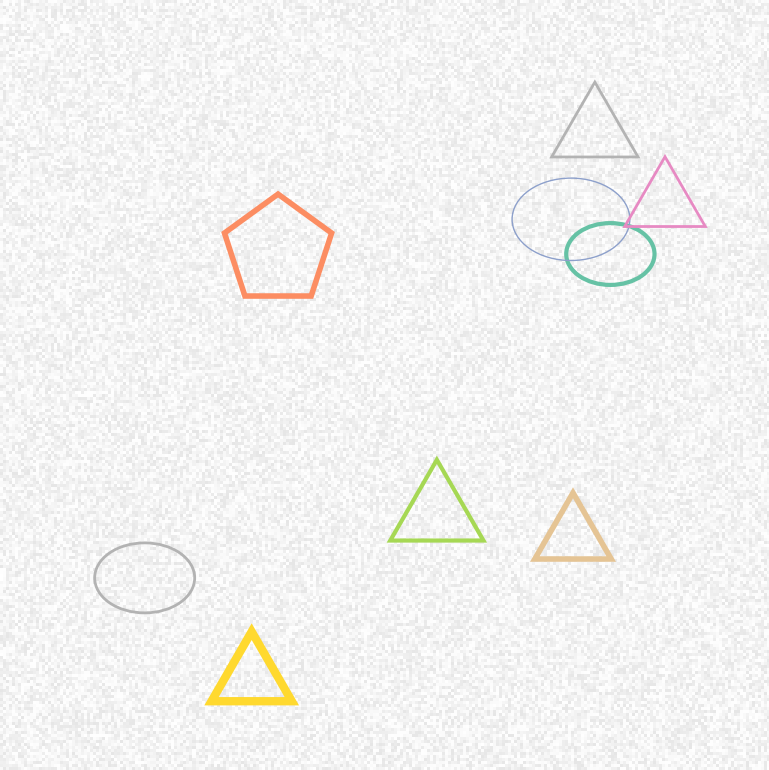[{"shape": "oval", "thickness": 1.5, "radius": 0.29, "center": [0.793, 0.67]}, {"shape": "pentagon", "thickness": 2, "radius": 0.37, "center": [0.361, 0.675]}, {"shape": "oval", "thickness": 0.5, "radius": 0.38, "center": [0.742, 0.715]}, {"shape": "triangle", "thickness": 1, "radius": 0.3, "center": [0.864, 0.736]}, {"shape": "triangle", "thickness": 1.5, "radius": 0.35, "center": [0.567, 0.333]}, {"shape": "triangle", "thickness": 3, "radius": 0.3, "center": [0.327, 0.119]}, {"shape": "triangle", "thickness": 2, "radius": 0.29, "center": [0.744, 0.303]}, {"shape": "triangle", "thickness": 1, "radius": 0.32, "center": [0.773, 0.829]}, {"shape": "oval", "thickness": 1, "radius": 0.32, "center": [0.188, 0.25]}]